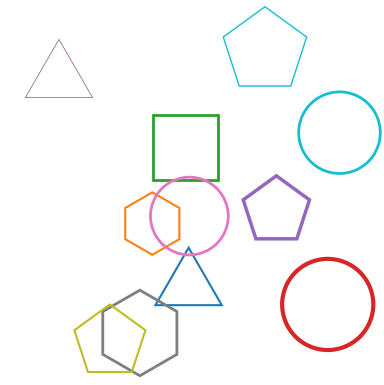[{"shape": "triangle", "thickness": 1.5, "radius": 0.5, "center": [0.49, 0.257]}, {"shape": "hexagon", "thickness": 1.5, "radius": 0.41, "center": [0.396, 0.419]}, {"shape": "square", "thickness": 2, "radius": 0.42, "center": [0.482, 0.617]}, {"shape": "circle", "thickness": 3, "radius": 0.59, "center": [0.851, 0.209]}, {"shape": "pentagon", "thickness": 2.5, "radius": 0.45, "center": [0.718, 0.453]}, {"shape": "triangle", "thickness": 0.5, "radius": 0.5, "center": [0.153, 0.797]}, {"shape": "circle", "thickness": 2, "radius": 0.5, "center": [0.492, 0.439]}, {"shape": "hexagon", "thickness": 2, "radius": 0.56, "center": [0.363, 0.135]}, {"shape": "pentagon", "thickness": 1.5, "radius": 0.48, "center": [0.285, 0.112]}, {"shape": "pentagon", "thickness": 1, "radius": 0.57, "center": [0.688, 0.869]}, {"shape": "circle", "thickness": 2, "radius": 0.53, "center": [0.882, 0.655]}]